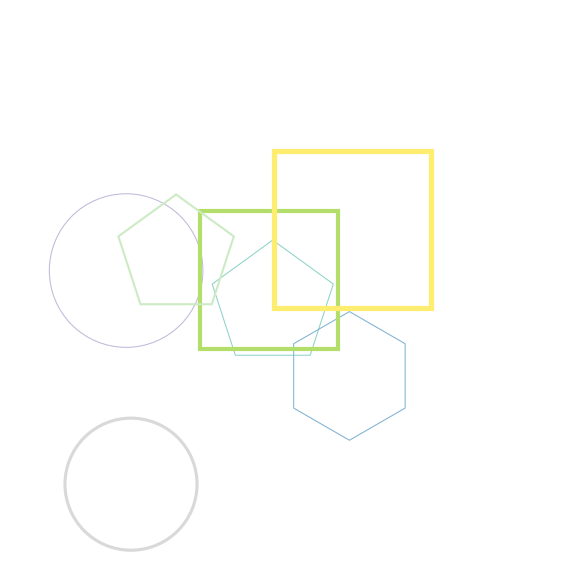[{"shape": "pentagon", "thickness": 0.5, "radius": 0.55, "center": [0.472, 0.473]}, {"shape": "circle", "thickness": 0.5, "radius": 0.66, "center": [0.218, 0.531]}, {"shape": "hexagon", "thickness": 0.5, "radius": 0.56, "center": [0.605, 0.348]}, {"shape": "square", "thickness": 2, "radius": 0.6, "center": [0.465, 0.514]}, {"shape": "circle", "thickness": 1.5, "radius": 0.57, "center": [0.227, 0.161]}, {"shape": "pentagon", "thickness": 1, "radius": 0.53, "center": [0.305, 0.557]}, {"shape": "square", "thickness": 2.5, "radius": 0.68, "center": [0.611, 0.602]}]